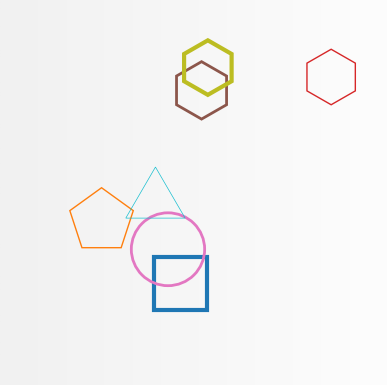[{"shape": "square", "thickness": 3, "radius": 0.34, "center": [0.466, 0.264]}, {"shape": "pentagon", "thickness": 1, "radius": 0.43, "center": [0.262, 0.426]}, {"shape": "hexagon", "thickness": 1, "radius": 0.36, "center": [0.855, 0.8]}, {"shape": "hexagon", "thickness": 2, "radius": 0.37, "center": [0.52, 0.765]}, {"shape": "circle", "thickness": 2, "radius": 0.47, "center": [0.433, 0.353]}, {"shape": "hexagon", "thickness": 3, "radius": 0.35, "center": [0.536, 0.824]}, {"shape": "triangle", "thickness": 0.5, "radius": 0.44, "center": [0.401, 0.478]}]